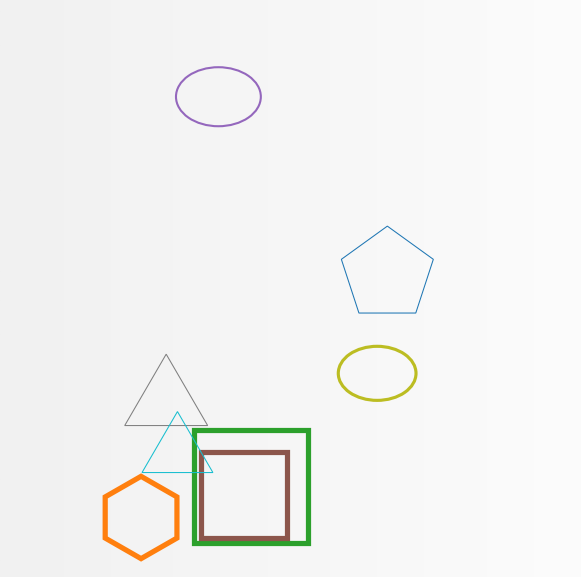[{"shape": "pentagon", "thickness": 0.5, "radius": 0.42, "center": [0.666, 0.524]}, {"shape": "hexagon", "thickness": 2.5, "radius": 0.36, "center": [0.243, 0.103]}, {"shape": "square", "thickness": 2.5, "radius": 0.49, "center": [0.432, 0.157]}, {"shape": "oval", "thickness": 1, "radius": 0.36, "center": [0.376, 0.832]}, {"shape": "square", "thickness": 2.5, "radius": 0.37, "center": [0.42, 0.142]}, {"shape": "triangle", "thickness": 0.5, "radius": 0.41, "center": [0.286, 0.303]}, {"shape": "oval", "thickness": 1.5, "radius": 0.33, "center": [0.649, 0.353]}, {"shape": "triangle", "thickness": 0.5, "radius": 0.35, "center": [0.305, 0.216]}]